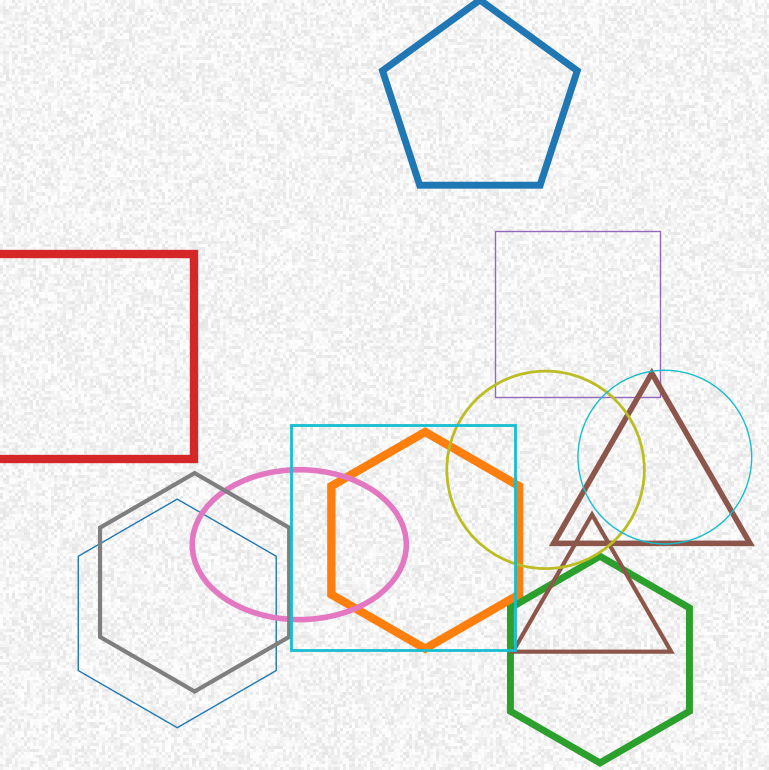[{"shape": "pentagon", "thickness": 2.5, "radius": 0.67, "center": [0.623, 0.867]}, {"shape": "hexagon", "thickness": 0.5, "radius": 0.74, "center": [0.23, 0.203]}, {"shape": "hexagon", "thickness": 3, "radius": 0.7, "center": [0.552, 0.298]}, {"shape": "hexagon", "thickness": 2.5, "radius": 0.67, "center": [0.779, 0.143]}, {"shape": "square", "thickness": 3, "radius": 0.66, "center": [0.119, 0.537]}, {"shape": "square", "thickness": 0.5, "radius": 0.54, "center": [0.75, 0.592]}, {"shape": "triangle", "thickness": 2, "radius": 0.74, "center": [0.846, 0.368]}, {"shape": "triangle", "thickness": 1.5, "radius": 0.59, "center": [0.769, 0.213]}, {"shape": "oval", "thickness": 2, "radius": 0.7, "center": [0.389, 0.293]}, {"shape": "hexagon", "thickness": 1.5, "radius": 0.71, "center": [0.253, 0.244]}, {"shape": "circle", "thickness": 1, "radius": 0.64, "center": [0.709, 0.39]}, {"shape": "circle", "thickness": 0.5, "radius": 0.56, "center": [0.863, 0.406]}, {"shape": "square", "thickness": 1, "radius": 0.73, "center": [0.523, 0.302]}]